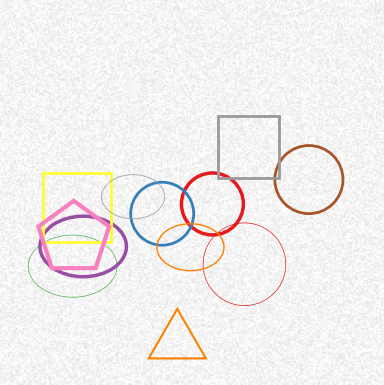[{"shape": "circle", "thickness": 0.5, "radius": 0.54, "center": [0.635, 0.314]}, {"shape": "circle", "thickness": 2.5, "radius": 0.4, "center": [0.552, 0.47]}, {"shape": "circle", "thickness": 2, "radius": 0.41, "center": [0.421, 0.445]}, {"shape": "oval", "thickness": 0.5, "radius": 0.58, "center": [0.189, 0.309]}, {"shape": "oval", "thickness": 2.5, "radius": 0.56, "center": [0.216, 0.36]}, {"shape": "triangle", "thickness": 1.5, "radius": 0.43, "center": [0.46, 0.112]}, {"shape": "oval", "thickness": 1, "radius": 0.44, "center": [0.495, 0.358]}, {"shape": "square", "thickness": 2, "radius": 0.44, "center": [0.201, 0.461]}, {"shape": "circle", "thickness": 2, "radius": 0.44, "center": [0.802, 0.534]}, {"shape": "pentagon", "thickness": 3, "radius": 0.48, "center": [0.192, 0.382]}, {"shape": "oval", "thickness": 0.5, "radius": 0.41, "center": [0.346, 0.489]}, {"shape": "square", "thickness": 2, "radius": 0.4, "center": [0.645, 0.618]}]